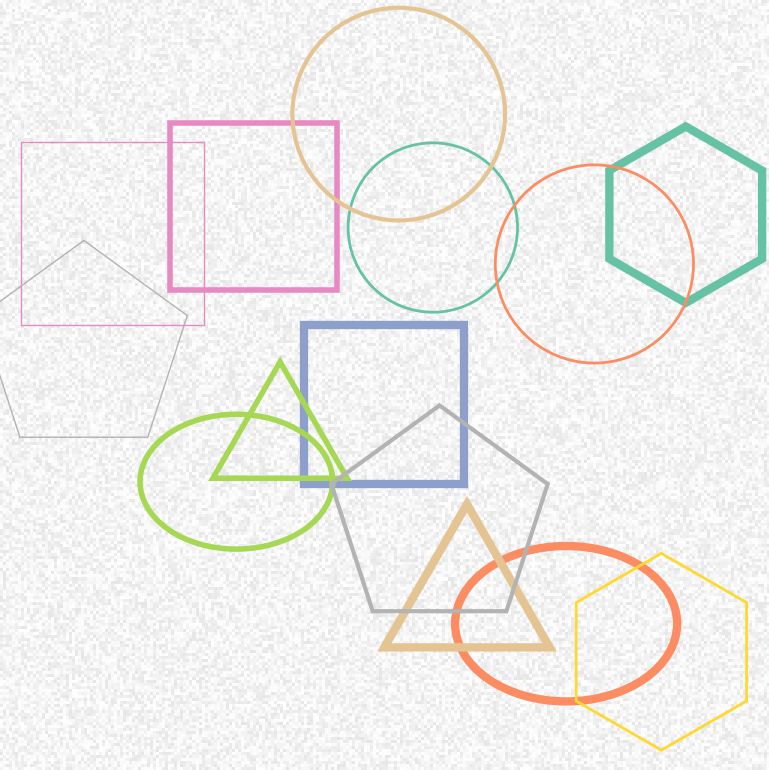[{"shape": "circle", "thickness": 1, "radius": 0.55, "center": [0.562, 0.704]}, {"shape": "hexagon", "thickness": 3, "radius": 0.57, "center": [0.891, 0.721]}, {"shape": "oval", "thickness": 3, "radius": 0.72, "center": [0.735, 0.19]}, {"shape": "circle", "thickness": 1, "radius": 0.64, "center": [0.772, 0.657]}, {"shape": "square", "thickness": 3, "radius": 0.52, "center": [0.499, 0.475]}, {"shape": "square", "thickness": 0.5, "radius": 0.59, "center": [0.146, 0.696]}, {"shape": "square", "thickness": 2, "radius": 0.54, "center": [0.329, 0.732]}, {"shape": "triangle", "thickness": 2, "radius": 0.5, "center": [0.364, 0.429]}, {"shape": "oval", "thickness": 2, "radius": 0.63, "center": [0.307, 0.374]}, {"shape": "hexagon", "thickness": 1, "radius": 0.64, "center": [0.859, 0.154]}, {"shape": "triangle", "thickness": 3, "radius": 0.62, "center": [0.606, 0.221]}, {"shape": "circle", "thickness": 1.5, "radius": 0.69, "center": [0.518, 0.852]}, {"shape": "pentagon", "thickness": 1.5, "radius": 0.74, "center": [0.571, 0.326]}, {"shape": "pentagon", "thickness": 0.5, "radius": 0.71, "center": [0.109, 0.546]}]